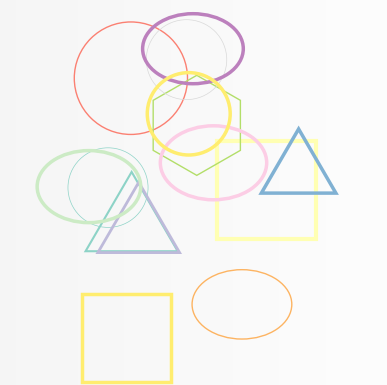[{"shape": "triangle", "thickness": 1.5, "radius": 0.69, "center": [0.34, 0.416]}, {"shape": "circle", "thickness": 0.5, "radius": 0.52, "center": [0.279, 0.513]}, {"shape": "square", "thickness": 3, "radius": 0.64, "center": [0.688, 0.507]}, {"shape": "triangle", "thickness": 2, "radius": 0.61, "center": [0.358, 0.405]}, {"shape": "circle", "thickness": 1, "radius": 0.73, "center": [0.338, 0.797]}, {"shape": "triangle", "thickness": 2.5, "radius": 0.56, "center": [0.771, 0.554]}, {"shape": "oval", "thickness": 1, "radius": 0.64, "center": [0.624, 0.209]}, {"shape": "hexagon", "thickness": 1, "radius": 0.65, "center": [0.508, 0.674]}, {"shape": "oval", "thickness": 2.5, "radius": 0.69, "center": [0.551, 0.577]}, {"shape": "circle", "thickness": 0.5, "radius": 0.52, "center": [0.481, 0.845]}, {"shape": "oval", "thickness": 2.5, "radius": 0.65, "center": [0.498, 0.873]}, {"shape": "oval", "thickness": 2.5, "radius": 0.67, "center": [0.23, 0.515]}, {"shape": "circle", "thickness": 2.5, "radius": 0.53, "center": [0.487, 0.704]}, {"shape": "square", "thickness": 2.5, "radius": 0.57, "center": [0.326, 0.123]}]